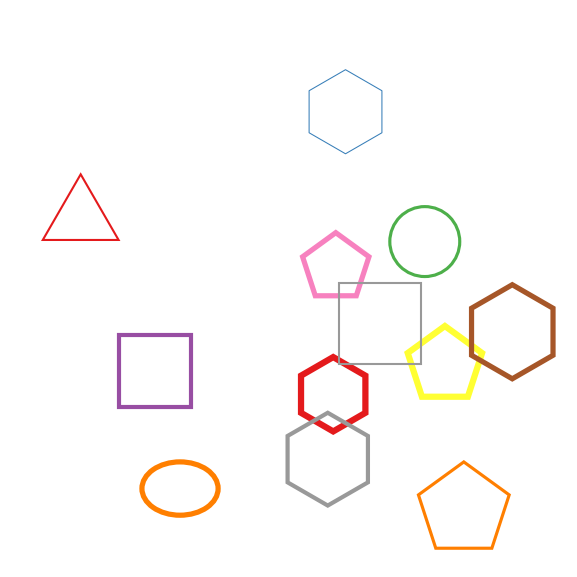[{"shape": "triangle", "thickness": 1, "radius": 0.38, "center": [0.14, 0.622]}, {"shape": "hexagon", "thickness": 3, "radius": 0.32, "center": [0.577, 0.316]}, {"shape": "hexagon", "thickness": 0.5, "radius": 0.36, "center": [0.598, 0.806]}, {"shape": "circle", "thickness": 1.5, "radius": 0.3, "center": [0.736, 0.581]}, {"shape": "square", "thickness": 2, "radius": 0.31, "center": [0.269, 0.356]}, {"shape": "pentagon", "thickness": 1.5, "radius": 0.41, "center": [0.803, 0.117]}, {"shape": "oval", "thickness": 2.5, "radius": 0.33, "center": [0.312, 0.153]}, {"shape": "pentagon", "thickness": 3, "radius": 0.34, "center": [0.77, 0.367]}, {"shape": "hexagon", "thickness": 2.5, "radius": 0.41, "center": [0.887, 0.425]}, {"shape": "pentagon", "thickness": 2.5, "radius": 0.3, "center": [0.581, 0.536]}, {"shape": "square", "thickness": 1, "radius": 0.35, "center": [0.658, 0.439]}, {"shape": "hexagon", "thickness": 2, "radius": 0.4, "center": [0.568, 0.204]}]